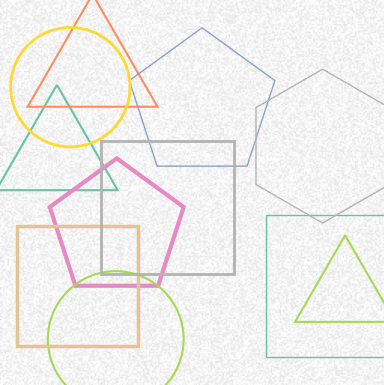[{"shape": "triangle", "thickness": 1.5, "radius": 0.91, "center": [0.148, 0.597]}, {"shape": "square", "thickness": 1, "radius": 0.93, "center": [0.877, 0.257]}, {"shape": "triangle", "thickness": 1.5, "radius": 0.97, "center": [0.24, 0.82]}, {"shape": "pentagon", "thickness": 1, "radius": 0.99, "center": [0.525, 0.729]}, {"shape": "pentagon", "thickness": 3, "radius": 0.91, "center": [0.303, 0.406]}, {"shape": "circle", "thickness": 1.5, "radius": 0.88, "center": [0.301, 0.119]}, {"shape": "triangle", "thickness": 1.5, "radius": 0.75, "center": [0.896, 0.239]}, {"shape": "circle", "thickness": 2, "radius": 0.78, "center": [0.183, 0.774]}, {"shape": "square", "thickness": 2.5, "radius": 0.78, "center": [0.201, 0.258]}, {"shape": "square", "thickness": 2, "radius": 0.86, "center": [0.435, 0.46]}, {"shape": "hexagon", "thickness": 1, "radius": 1.0, "center": [0.838, 0.621]}]